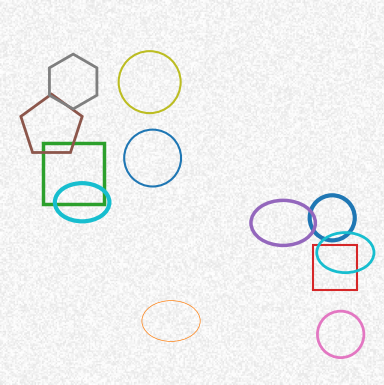[{"shape": "circle", "thickness": 1.5, "radius": 0.37, "center": [0.396, 0.589]}, {"shape": "circle", "thickness": 3, "radius": 0.29, "center": [0.863, 0.434]}, {"shape": "oval", "thickness": 0.5, "radius": 0.38, "center": [0.444, 0.166]}, {"shape": "square", "thickness": 2.5, "radius": 0.4, "center": [0.191, 0.549]}, {"shape": "square", "thickness": 1.5, "radius": 0.29, "center": [0.871, 0.305]}, {"shape": "oval", "thickness": 2.5, "radius": 0.42, "center": [0.735, 0.421]}, {"shape": "pentagon", "thickness": 2, "radius": 0.42, "center": [0.134, 0.672]}, {"shape": "circle", "thickness": 2, "radius": 0.3, "center": [0.885, 0.131]}, {"shape": "hexagon", "thickness": 2, "radius": 0.36, "center": [0.19, 0.788]}, {"shape": "circle", "thickness": 1.5, "radius": 0.4, "center": [0.389, 0.787]}, {"shape": "oval", "thickness": 2, "radius": 0.37, "center": [0.897, 0.344]}, {"shape": "oval", "thickness": 3, "radius": 0.35, "center": [0.213, 0.475]}]